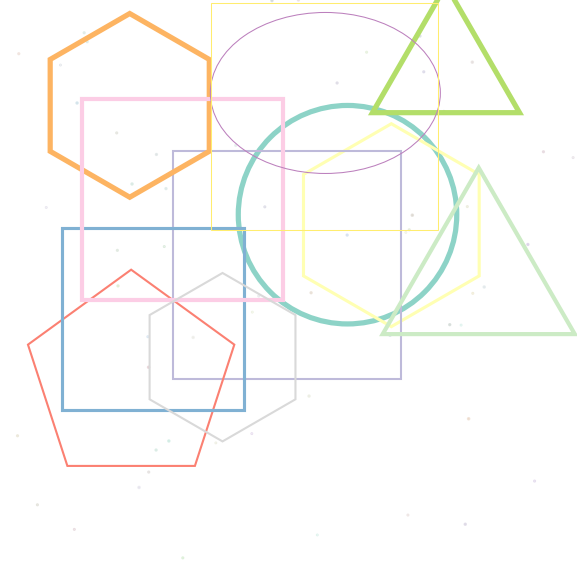[{"shape": "circle", "thickness": 2.5, "radius": 0.95, "center": [0.602, 0.627]}, {"shape": "hexagon", "thickness": 1.5, "radius": 0.88, "center": [0.678, 0.609]}, {"shape": "square", "thickness": 1, "radius": 0.99, "center": [0.496, 0.54]}, {"shape": "pentagon", "thickness": 1, "radius": 0.94, "center": [0.227, 0.344]}, {"shape": "square", "thickness": 1.5, "radius": 0.79, "center": [0.265, 0.447]}, {"shape": "hexagon", "thickness": 2.5, "radius": 0.8, "center": [0.225, 0.817]}, {"shape": "triangle", "thickness": 2.5, "radius": 0.73, "center": [0.772, 0.878]}, {"shape": "square", "thickness": 2, "radius": 0.87, "center": [0.316, 0.654]}, {"shape": "hexagon", "thickness": 1, "radius": 0.73, "center": [0.385, 0.381]}, {"shape": "oval", "thickness": 0.5, "radius": 1.0, "center": [0.563, 0.838]}, {"shape": "triangle", "thickness": 2, "radius": 0.96, "center": [0.829, 0.517]}, {"shape": "square", "thickness": 0.5, "radius": 0.98, "center": [0.562, 0.798]}]